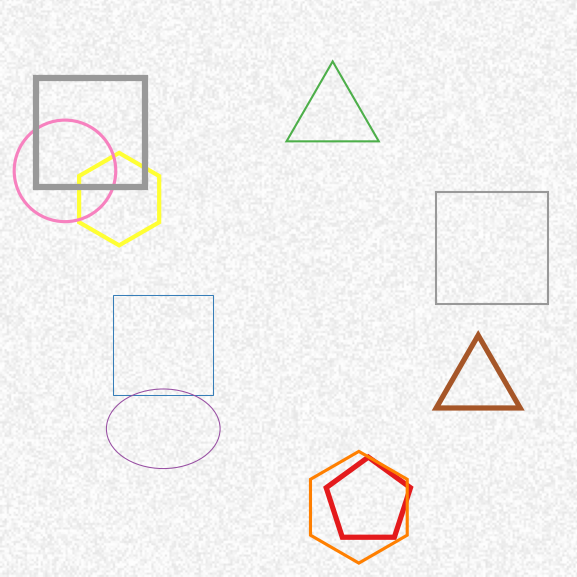[{"shape": "pentagon", "thickness": 2.5, "radius": 0.38, "center": [0.638, 0.131]}, {"shape": "square", "thickness": 0.5, "radius": 0.43, "center": [0.282, 0.402]}, {"shape": "triangle", "thickness": 1, "radius": 0.46, "center": [0.576, 0.801]}, {"shape": "oval", "thickness": 0.5, "radius": 0.49, "center": [0.283, 0.257]}, {"shape": "hexagon", "thickness": 1.5, "radius": 0.48, "center": [0.621, 0.121]}, {"shape": "hexagon", "thickness": 2, "radius": 0.4, "center": [0.206, 0.654]}, {"shape": "triangle", "thickness": 2.5, "radius": 0.42, "center": [0.828, 0.335]}, {"shape": "circle", "thickness": 1.5, "radius": 0.44, "center": [0.113, 0.703]}, {"shape": "square", "thickness": 1, "radius": 0.49, "center": [0.852, 0.57]}, {"shape": "square", "thickness": 3, "radius": 0.47, "center": [0.157, 0.77]}]